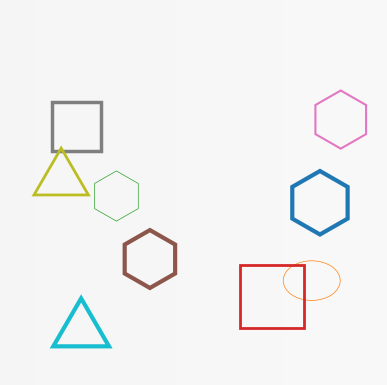[{"shape": "hexagon", "thickness": 3, "radius": 0.41, "center": [0.826, 0.473]}, {"shape": "oval", "thickness": 0.5, "radius": 0.37, "center": [0.804, 0.271]}, {"shape": "hexagon", "thickness": 0.5, "radius": 0.33, "center": [0.3, 0.491]}, {"shape": "square", "thickness": 2, "radius": 0.41, "center": [0.702, 0.23]}, {"shape": "hexagon", "thickness": 3, "radius": 0.38, "center": [0.387, 0.327]}, {"shape": "hexagon", "thickness": 1.5, "radius": 0.38, "center": [0.879, 0.689]}, {"shape": "square", "thickness": 2.5, "radius": 0.32, "center": [0.197, 0.672]}, {"shape": "triangle", "thickness": 2, "radius": 0.41, "center": [0.158, 0.534]}, {"shape": "triangle", "thickness": 3, "radius": 0.42, "center": [0.209, 0.142]}]